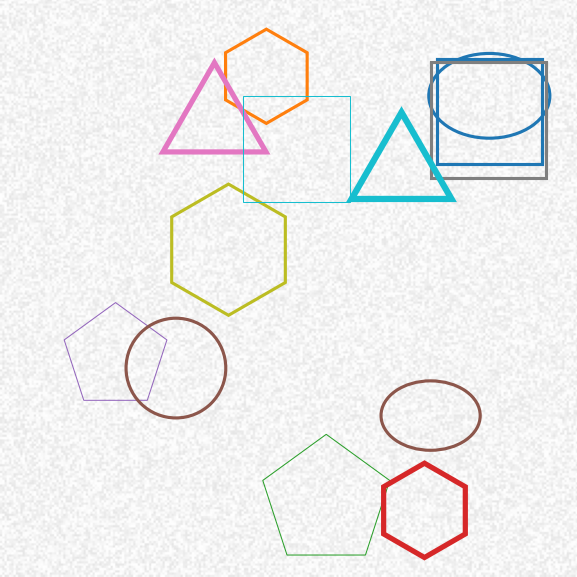[{"shape": "square", "thickness": 1.5, "radius": 0.45, "center": [0.847, 0.807]}, {"shape": "oval", "thickness": 1.5, "radius": 0.52, "center": [0.847, 0.833]}, {"shape": "hexagon", "thickness": 1.5, "radius": 0.41, "center": [0.461, 0.867]}, {"shape": "pentagon", "thickness": 0.5, "radius": 0.58, "center": [0.565, 0.132]}, {"shape": "hexagon", "thickness": 2.5, "radius": 0.41, "center": [0.735, 0.115]}, {"shape": "pentagon", "thickness": 0.5, "radius": 0.47, "center": [0.2, 0.382]}, {"shape": "oval", "thickness": 1.5, "radius": 0.43, "center": [0.746, 0.28]}, {"shape": "circle", "thickness": 1.5, "radius": 0.43, "center": [0.305, 0.362]}, {"shape": "triangle", "thickness": 2.5, "radius": 0.52, "center": [0.371, 0.788]}, {"shape": "square", "thickness": 1.5, "radius": 0.5, "center": [0.846, 0.791]}, {"shape": "hexagon", "thickness": 1.5, "radius": 0.57, "center": [0.396, 0.567]}, {"shape": "triangle", "thickness": 3, "radius": 0.5, "center": [0.695, 0.705]}, {"shape": "square", "thickness": 0.5, "radius": 0.46, "center": [0.513, 0.741]}]